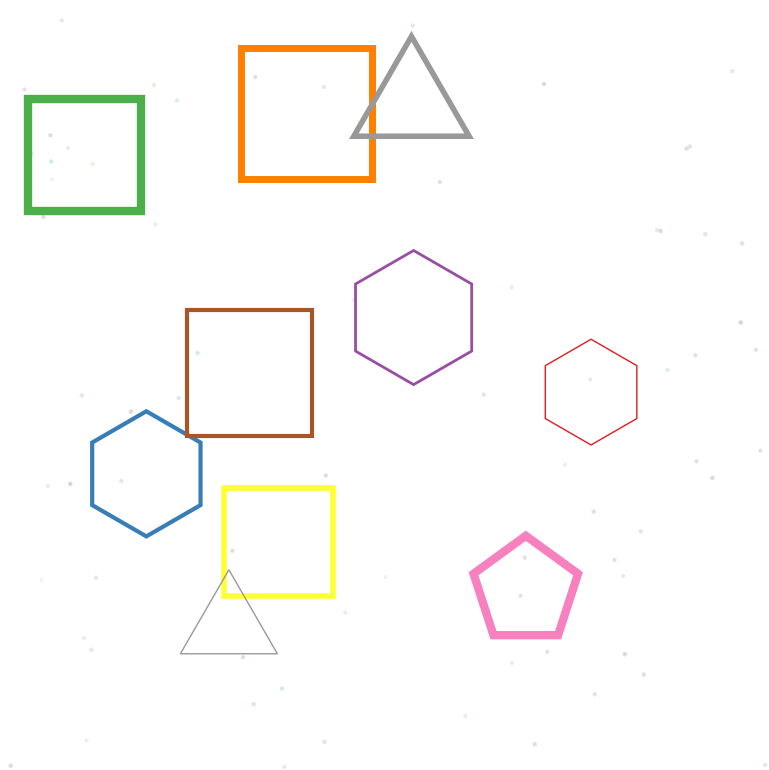[{"shape": "hexagon", "thickness": 0.5, "radius": 0.34, "center": [0.768, 0.491]}, {"shape": "hexagon", "thickness": 1.5, "radius": 0.41, "center": [0.19, 0.385]}, {"shape": "square", "thickness": 3, "radius": 0.37, "center": [0.11, 0.799]}, {"shape": "hexagon", "thickness": 1, "radius": 0.44, "center": [0.537, 0.588]}, {"shape": "square", "thickness": 2.5, "radius": 0.43, "center": [0.397, 0.852]}, {"shape": "square", "thickness": 2, "radius": 0.35, "center": [0.362, 0.296]}, {"shape": "square", "thickness": 1.5, "radius": 0.41, "center": [0.324, 0.516]}, {"shape": "pentagon", "thickness": 3, "radius": 0.36, "center": [0.683, 0.233]}, {"shape": "triangle", "thickness": 2, "radius": 0.43, "center": [0.534, 0.866]}, {"shape": "triangle", "thickness": 0.5, "radius": 0.36, "center": [0.297, 0.187]}]